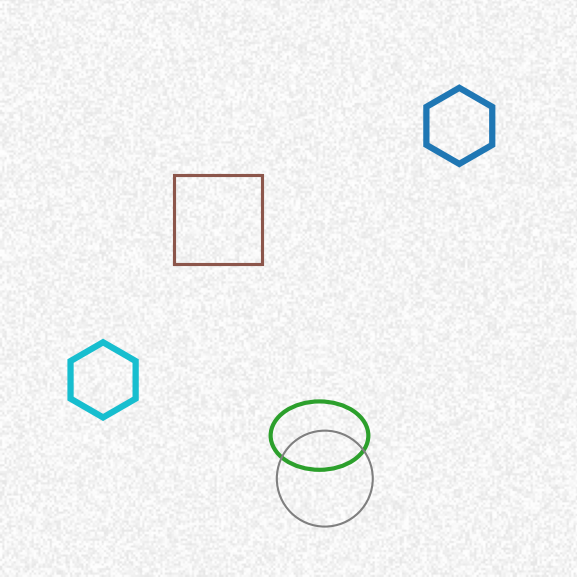[{"shape": "hexagon", "thickness": 3, "radius": 0.33, "center": [0.795, 0.781]}, {"shape": "oval", "thickness": 2, "radius": 0.42, "center": [0.553, 0.245]}, {"shape": "square", "thickness": 1.5, "radius": 0.39, "center": [0.377, 0.619]}, {"shape": "circle", "thickness": 1, "radius": 0.42, "center": [0.562, 0.17]}, {"shape": "hexagon", "thickness": 3, "radius": 0.33, "center": [0.179, 0.341]}]